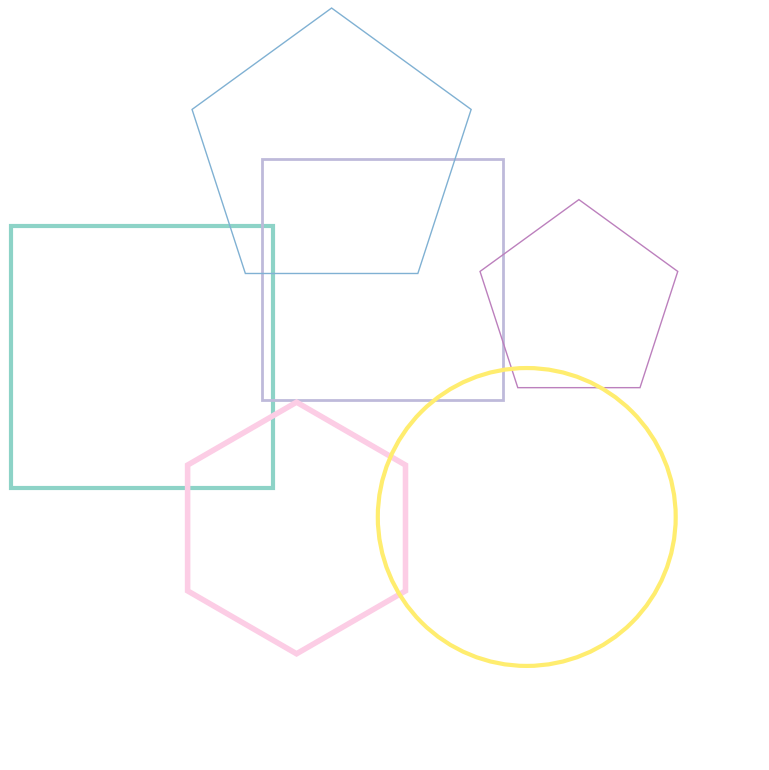[{"shape": "square", "thickness": 1.5, "radius": 0.85, "center": [0.185, 0.536]}, {"shape": "square", "thickness": 1, "radius": 0.78, "center": [0.497, 0.637]}, {"shape": "pentagon", "thickness": 0.5, "radius": 0.95, "center": [0.431, 0.799]}, {"shape": "hexagon", "thickness": 2, "radius": 0.82, "center": [0.385, 0.314]}, {"shape": "pentagon", "thickness": 0.5, "radius": 0.68, "center": [0.752, 0.606]}, {"shape": "circle", "thickness": 1.5, "radius": 0.97, "center": [0.684, 0.329]}]